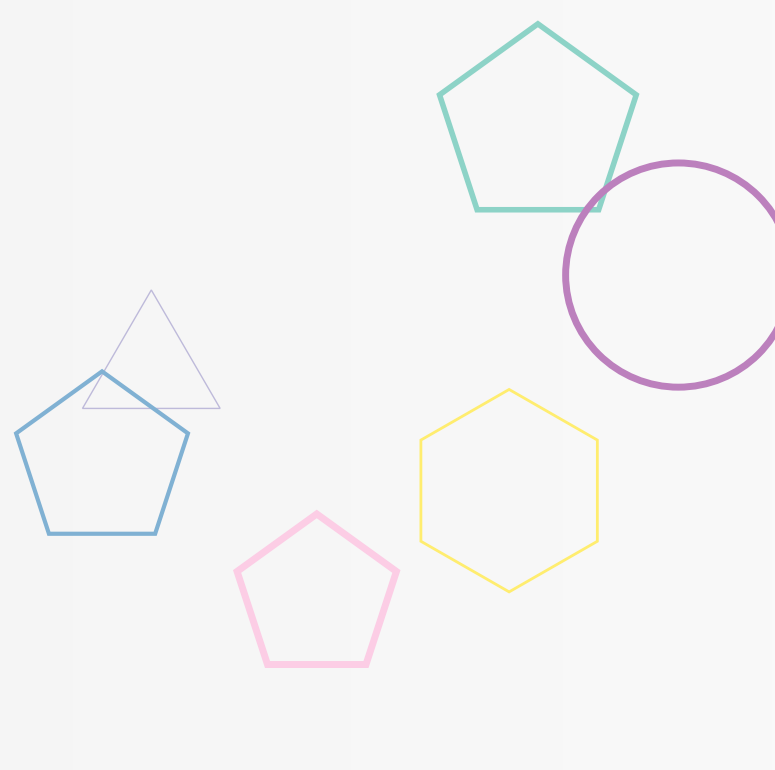[{"shape": "pentagon", "thickness": 2, "radius": 0.67, "center": [0.694, 0.836]}, {"shape": "triangle", "thickness": 0.5, "radius": 0.51, "center": [0.195, 0.521]}, {"shape": "pentagon", "thickness": 1.5, "radius": 0.58, "center": [0.132, 0.401]}, {"shape": "pentagon", "thickness": 2.5, "radius": 0.54, "center": [0.409, 0.224]}, {"shape": "circle", "thickness": 2.5, "radius": 0.73, "center": [0.875, 0.643]}, {"shape": "hexagon", "thickness": 1, "radius": 0.66, "center": [0.657, 0.363]}]